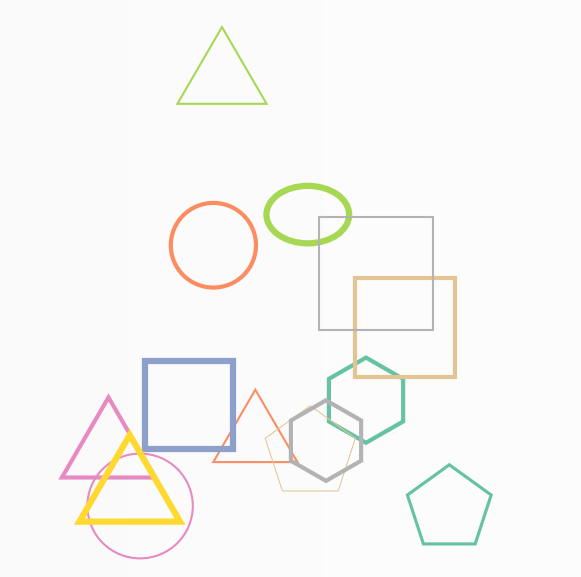[{"shape": "hexagon", "thickness": 2, "radius": 0.37, "center": [0.63, 0.306]}, {"shape": "pentagon", "thickness": 1.5, "radius": 0.38, "center": [0.773, 0.119]}, {"shape": "triangle", "thickness": 1, "radius": 0.42, "center": [0.439, 0.241]}, {"shape": "circle", "thickness": 2, "radius": 0.37, "center": [0.367, 0.574]}, {"shape": "square", "thickness": 3, "radius": 0.38, "center": [0.326, 0.297]}, {"shape": "triangle", "thickness": 2, "radius": 0.46, "center": [0.187, 0.219]}, {"shape": "circle", "thickness": 1, "radius": 0.45, "center": [0.241, 0.123]}, {"shape": "triangle", "thickness": 1, "radius": 0.44, "center": [0.382, 0.864]}, {"shape": "oval", "thickness": 3, "radius": 0.36, "center": [0.53, 0.628]}, {"shape": "triangle", "thickness": 3, "radius": 0.5, "center": [0.223, 0.146]}, {"shape": "square", "thickness": 2, "radius": 0.43, "center": [0.697, 0.432]}, {"shape": "pentagon", "thickness": 0.5, "radius": 0.41, "center": [0.534, 0.215]}, {"shape": "square", "thickness": 1, "radius": 0.49, "center": [0.647, 0.525]}, {"shape": "hexagon", "thickness": 2, "radius": 0.35, "center": [0.561, 0.236]}]